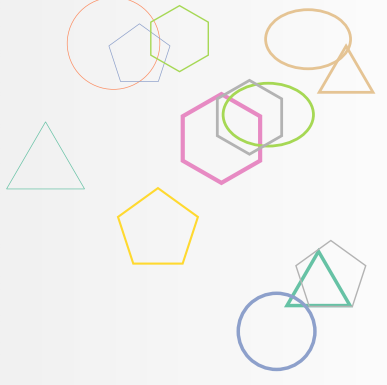[{"shape": "triangle", "thickness": 0.5, "radius": 0.58, "center": [0.118, 0.567]}, {"shape": "triangle", "thickness": 2.5, "radius": 0.47, "center": [0.822, 0.253]}, {"shape": "circle", "thickness": 0.5, "radius": 0.6, "center": [0.293, 0.887]}, {"shape": "pentagon", "thickness": 0.5, "radius": 0.41, "center": [0.36, 0.855]}, {"shape": "circle", "thickness": 2.5, "radius": 0.49, "center": [0.714, 0.139]}, {"shape": "hexagon", "thickness": 3, "radius": 0.58, "center": [0.571, 0.64]}, {"shape": "hexagon", "thickness": 1, "radius": 0.43, "center": [0.463, 0.9]}, {"shape": "oval", "thickness": 2, "radius": 0.58, "center": [0.692, 0.702]}, {"shape": "pentagon", "thickness": 1.5, "radius": 0.54, "center": [0.408, 0.403]}, {"shape": "triangle", "thickness": 2, "radius": 0.4, "center": [0.893, 0.8]}, {"shape": "oval", "thickness": 2, "radius": 0.55, "center": [0.795, 0.898]}, {"shape": "pentagon", "thickness": 1, "radius": 0.47, "center": [0.854, 0.281]}, {"shape": "hexagon", "thickness": 2, "radius": 0.48, "center": [0.644, 0.695]}]